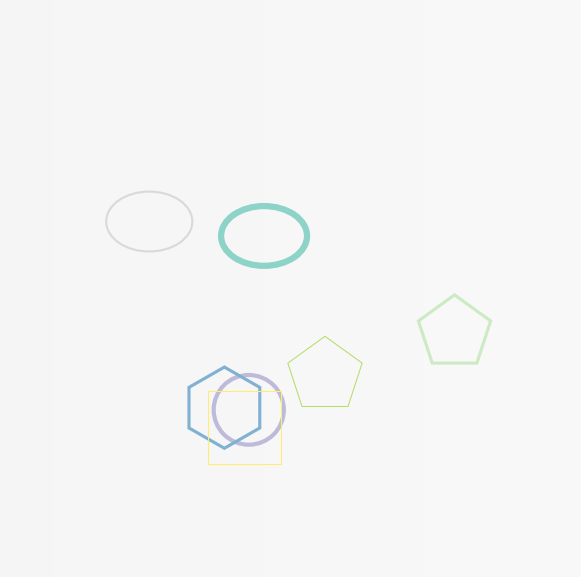[{"shape": "oval", "thickness": 3, "radius": 0.37, "center": [0.454, 0.591]}, {"shape": "circle", "thickness": 2, "radius": 0.3, "center": [0.428, 0.289]}, {"shape": "hexagon", "thickness": 1.5, "radius": 0.35, "center": [0.386, 0.293]}, {"shape": "pentagon", "thickness": 0.5, "radius": 0.34, "center": [0.559, 0.35]}, {"shape": "oval", "thickness": 1, "radius": 0.37, "center": [0.257, 0.616]}, {"shape": "pentagon", "thickness": 1.5, "radius": 0.33, "center": [0.782, 0.423]}, {"shape": "square", "thickness": 0.5, "radius": 0.31, "center": [0.421, 0.259]}]